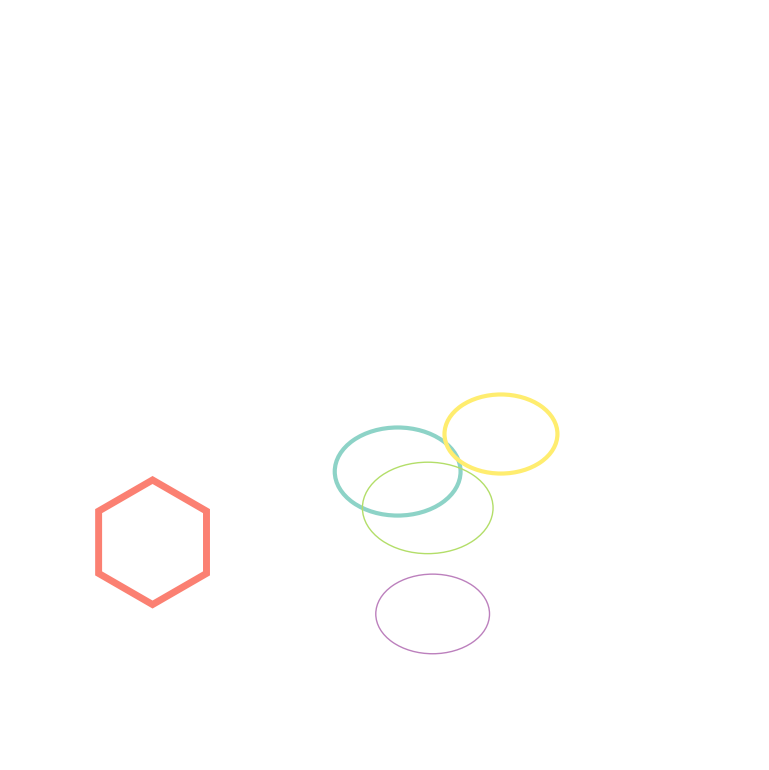[{"shape": "oval", "thickness": 1.5, "radius": 0.41, "center": [0.516, 0.388]}, {"shape": "hexagon", "thickness": 2.5, "radius": 0.4, "center": [0.198, 0.296]}, {"shape": "oval", "thickness": 0.5, "radius": 0.42, "center": [0.555, 0.34]}, {"shape": "oval", "thickness": 0.5, "radius": 0.37, "center": [0.562, 0.203]}, {"shape": "oval", "thickness": 1.5, "radius": 0.37, "center": [0.651, 0.436]}]